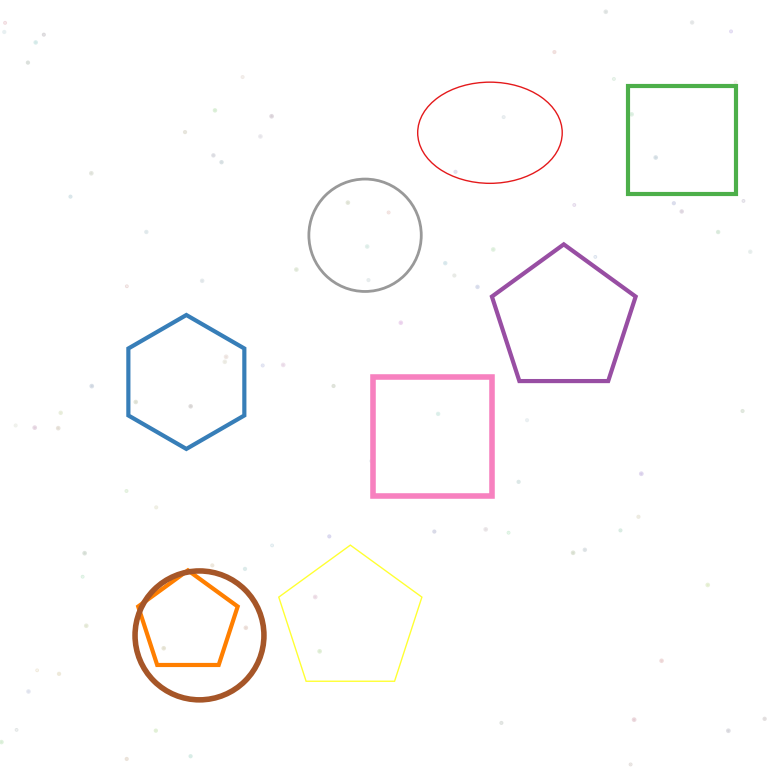[{"shape": "oval", "thickness": 0.5, "radius": 0.47, "center": [0.636, 0.828]}, {"shape": "hexagon", "thickness": 1.5, "radius": 0.43, "center": [0.242, 0.504]}, {"shape": "square", "thickness": 1.5, "radius": 0.35, "center": [0.886, 0.818]}, {"shape": "pentagon", "thickness": 1.5, "radius": 0.49, "center": [0.732, 0.585]}, {"shape": "pentagon", "thickness": 1.5, "radius": 0.34, "center": [0.244, 0.191]}, {"shape": "pentagon", "thickness": 0.5, "radius": 0.49, "center": [0.455, 0.194]}, {"shape": "circle", "thickness": 2, "radius": 0.42, "center": [0.259, 0.175]}, {"shape": "square", "thickness": 2, "radius": 0.39, "center": [0.562, 0.434]}, {"shape": "circle", "thickness": 1, "radius": 0.36, "center": [0.474, 0.694]}]